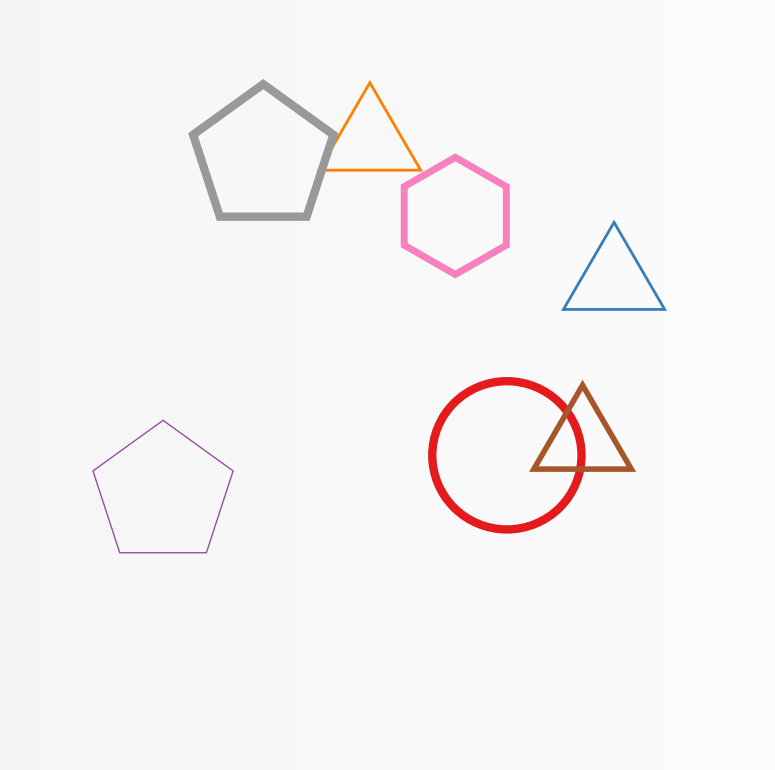[{"shape": "circle", "thickness": 3, "radius": 0.48, "center": [0.654, 0.409]}, {"shape": "triangle", "thickness": 1, "radius": 0.38, "center": [0.792, 0.636]}, {"shape": "pentagon", "thickness": 0.5, "radius": 0.48, "center": [0.21, 0.359]}, {"shape": "triangle", "thickness": 1, "radius": 0.38, "center": [0.477, 0.817]}, {"shape": "triangle", "thickness": 2, "radius": 0.36, "center": [0.752, 0.427]}, {"shape": "hexagon", "thickness": 2.5, "radius": 0.38, "center": [0.587, 0.72]}, {"shape": "pentagon", "thickness": 3, "radius": 0.48, "center": [0.34, 0.796]}]